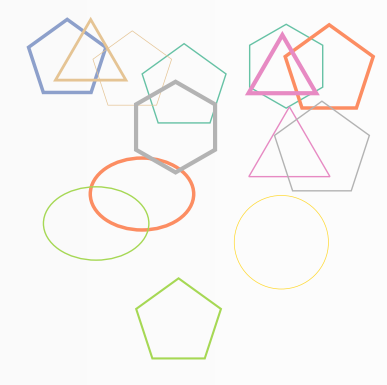[{"shape": "hexagon", "thickness": 1, "radius": 0.54, "center": [0.739, 0.828]}, {"shape": "pentagon", "thickness": 1, "radius": 0.57, "center": [0.475, 0.773]}, {"shape": "pentagon", "thickness": 2.5, "radius": 0.6, "center": [0.85, 0.816]}, {"shape": "oval", "thickness": 2.5, "radius": 0.67, "center": [0.366, 0.496]}, {"shape": "pentagon", "thickness": 2.5, "radius": 0.52, "center": [0.173, 0.845]}, {"shape": "triangle", "thickness": 3, "radius": 0.5, "center": [0.729, 0.808]}, {"shape": "triangle", "thickness": 1, "radius": 0.6, "center": [0.747, 0.602]}, {"shape": "pentagon", "thickness": 1.5, "radius": 0.58, "center": [0.461, 0.162]}, {"shape": "oval", "thickness": 1, "radius": 0.68, "center": [0.248, 0.42]}, {"shape": "circle", "thickness": 0.5, "radius": 0.61, "center": [0.726, 0.371]}, {"shape": "triangle", "thickness": 2, "radius": 0.52, "center": [0.234, 0.844]}, {"shape": "pentagon", "thickness": 0.5, "radius": 0.53, "center": [0.341, 0.813]}, {"shape": "hexagon", "thickness": 3, "radius": 0.59, "center": [0.453, 0.67]}, {"shape": "pentagon", "thickness": 1, "radius": 0.64, "center": [0.831, 0.608]}]